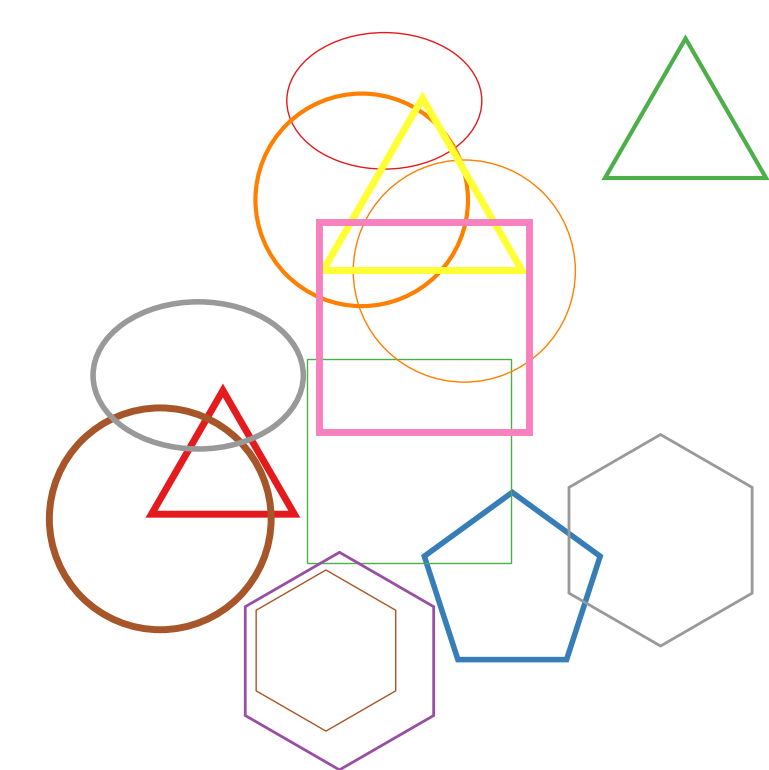[{"shape": "oval", "thickness": 0.5, "radius": 0.63, "center": [0.499, 0.869]}, {"shape": "triangle", "thickness": 2.5, "radius": 0.54, "center": [0.29, 0.386]}, {"shape": "pentagon", "thickness": 2, "radius": 0.6, "center": [0.665, 0.241]}, {"shape": "square", "thickness": 0.5, "radius": 0.66, "center": [0.531, 0.401]}, {"shape": "triangle", "thickness": 1.5, "radius": 0.6, "center": [0.89, 0.829]}, {"shape": "hexagon", "thickness": 1, "radius": 0.71, "center": [0.441, 0.141]}, {"shape": "circle", "thickness": 1.5, "radius": 0.69, "center": [0.47, 0.74]}, {"shape": "circle", "thickness": 0.5, "radius": 0.72, "center": [0.603, 0.648]}, {"shape": "triangle", "thickness": 2.5, "radius": 0.75, "center": [0.549, 0.723]}, {"shape": "circle", "thickness": 2.5, "radius": 0.72, "center": [0.208, 0.326]}, {"shape": "hexagon", "thickness": 0.5, "radius": 0.52, "center": [0.423, 0.155]}, {"shape": "square", "thickness": 2.5, "radius": 0.68, "center": [0.551, 0.575]}, {"shape": "oval", "thickness": 2, "radius": 0.68, "center": [0.257, 0.512]}, {"shape": "hexagon", "thickness": 1, "radius": 0.69, "center": [0.858, 0.298]}]